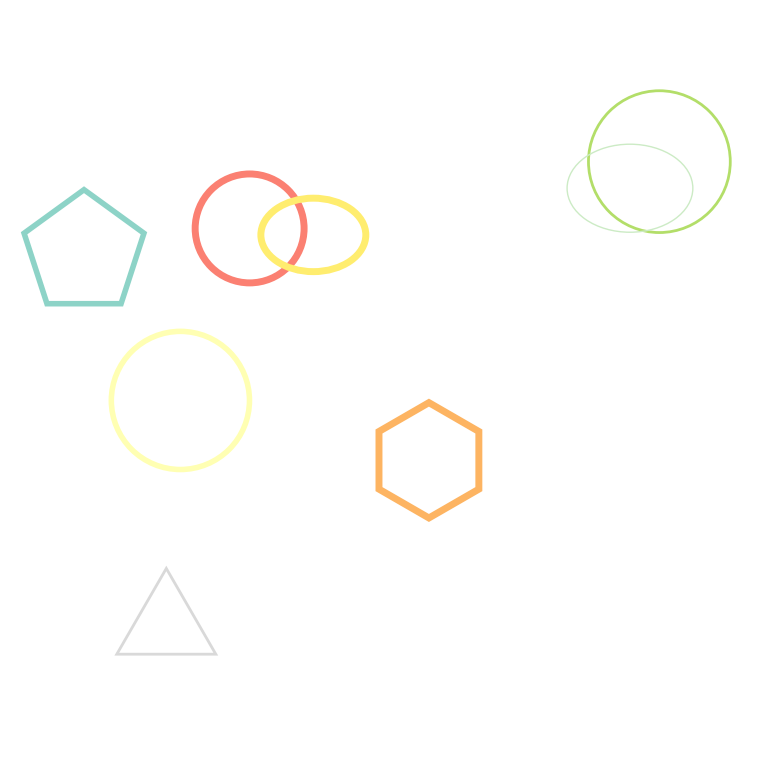[{"shape": "pentagon", "thickness": 2, "radius": 0.41, "center": [0.109, 0.672]}, {"shape": "circle", "thickness": 2, "radius": 0.45, "center": [0.234, 0.48]}, {"shape": "circle", "thickness": 2.5, "radius": 0.35, "center": [0.324, 0.703]}, {"shape": "hexagon", "thickness": 2.5, "radius": 0.37, "center": [0.557, 0.402]}, {"shape": "circle", "thickness": 1, "radius": 0.46, "center": [0.856, 0.79]}, {"shape": "triangle", "thickness": 1, "radius": 0.37, "center": [0.216, 0.188]}, {"shape": "oval", "thickness": 0.5, "radius": 0.41, "center": [0.818, 0.756]}, {"shape": "oval", "thickness": 2.5, "radius": 0.34, "center": [0.407, 0.695]}]